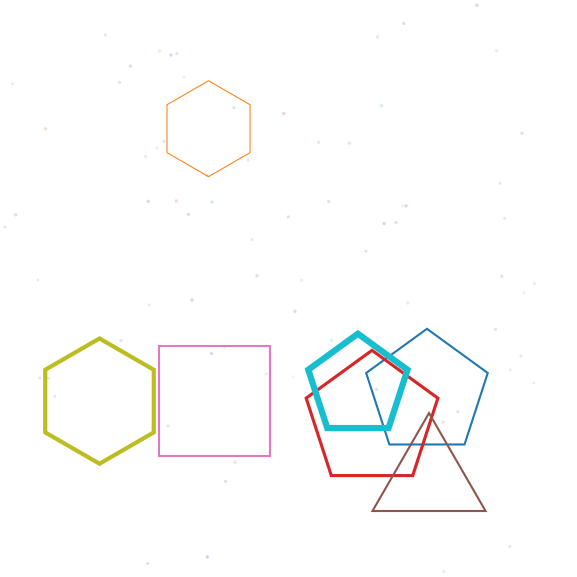[{"shape": "pentagon", "thickness": 1, "radius": 0.55, "center": [0.739, 0.319]}, {"shape": "hexagon", "thickness": 0.5, "radius": 0.42, "center": [0.361, 0.776]}, {"shape": "pentagon", "thickness": 1.5, "radius": 0.6, "center": [0.644, 0.273]}, {"shape": "triangle", "thickness": 1, "radius": 0.57, "center": [0.743, 0.171]}, {"shape": "square", "thickness": 1, "radius": 0.48, "center": [0.372, 0.305]}, {"shape": "hexagon", "thickness": 2, "radius": 0.54, "center": [0.172, 0.305]}, {"shape": "pentagon", "thickness": 3, "radius": 0.45, "center": [0.62, 0.331]}]